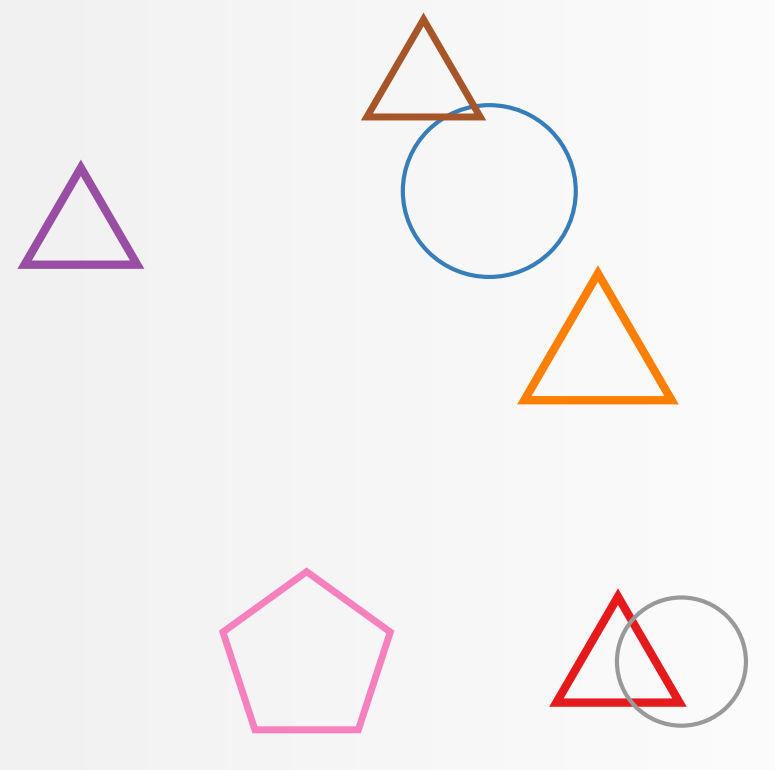[{"shape": "triangle", "thickness": 3, "radius": 0.46, "center": [0.797, 0.133]}, {"shape": "circle", "thickness": 1.5, "radius": 0.56, "center": [0.631, 0.752]}, {"shape": "triangle", "thickness": 3, "radius": 0.42, "center": [0.104, 0.698]}, {"shape": "triangle", "thickness": 3, "radius": 0.55, "center": [0.772, 0.535]}, {"shape": "triangle", "thickness": 2.5, "radius": 0.42, "center": [0.547, 0.89]}, {"shape": "pentagon", "thickness": 2.5, "radius": 0.57, "center": [0.396, 0.144]}, {"shape": "circle", "thickness": 1.5, "radius": 0.42, "center": [0.879, 0.141]}]